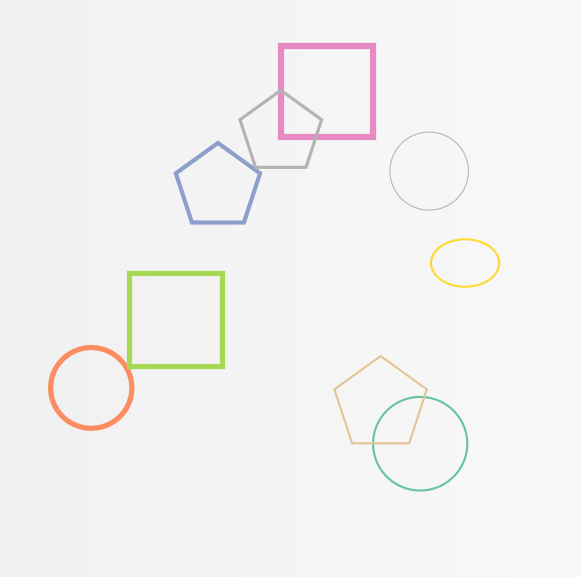[{"shape": "circle", "thickness": 1, "radius": 0.41, "center": [0.723, 0.231]}, {"shape": "circle", "thickness": 2.5, "radius": 0.35, "center": [0.157, 0.327]}, {"shape": "pentagon", "thickness": 2, "radius": 0.38, "center": [0.375, 0.675]}, {"shape": "square", "thickness": 3, "radius": 0.4, "center": [0.562, 0.841]}, {"shape": "square", "thickness": 2.5, "radius": 0.4, "center": [0.302, 0.446]}, {"shape": "oval", "thickness": 1, "radius": 0.29, "center": [0.8, 0.544]}, {"shape": "pentagon", "thickness": 1, "radius": 0.42, "center": [0.655, 0.299]}, {"shape": "circle", "thickness": 0.5, "radius": 0.34, "center": [0.738, 0.703]}, {"shape": "pentagon", "thickness": 1.5, "radius": 0.37, "center": [0.483, 0.769]}]